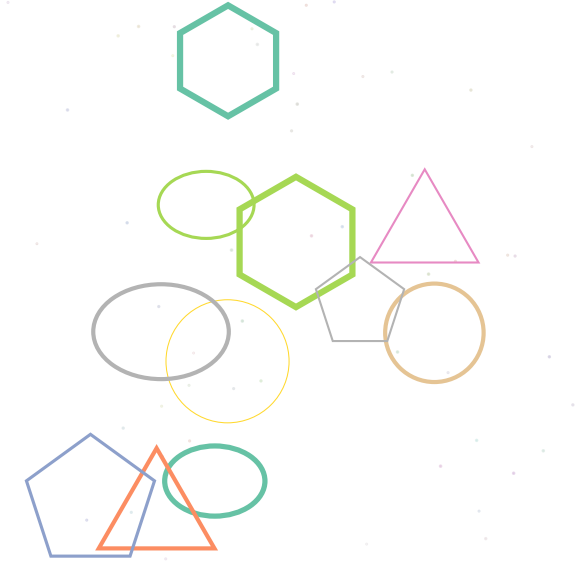[{"shape": "hexagon", "thickness": 3, "radius": 0.48, "center": [0.395, 0.894]}, {"shape": "oval", "thickness": 2.5, "radius": 0.43, "center": [0.372, 0.166]}, {"shape": "triangle", "thickness": 2, "radius": 0.58, "center": [0.271, 0.107]}, {"shape": "pentagon", "thickness": 1.5, "radius": 0.58, "center": [0.157, 0.13]}, {"shape": "triangle", "thickness": 1, "radius": 0.54, "center": [0.735, 0.598]}, {"shape": "hexagon", "thickness": 3, "radius": 0.56, "center": [0.513, 0.58]}, {"shape": "oval", "thickness": 1.5, "radius": 0.41, "center": [0.357, 0.644]}, {"shape": "circle", "thickness": 0.5, "radius": 0.53, "center": [0.394, 0.374]}, {"shape": "circle", "thickness": 2, "radius": 0.43, "center": [0.752, 0.423]}, {"shape": "oval", "thickness": 2, "radius": 0.59, "center": [0.279, 0.425]}, {"shape": "pentagon", "thickness": 1, "radius": 0.4, "center": [0.623, 0.474]}]